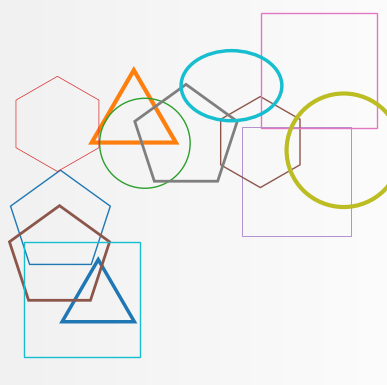[{"shape": "pentagon", "thickness": 1, "radius": 0.68, "center": [0.156, 0.423]}, {"shape": "triangle", "thickness": 2.5, "radius": 0.54, "center": [0.254, 0.218]}, {"shape": "triangle", "thickness": 3, "radius": 0.63, "center": [0.345, 0.692]}, {"shape": "circle", "thickness": 1, "radius": 0.58, "center": [0.374, 0.628]}, {"shape": "hexagon", "thickness": 0.5, "radius": 0.62, "center": [0.148, 0.678]}, {"shape": "square", "thickness": 0.5, "radius": 0.7, "center": [0.766, 0.528]}, {"shape": "pentagon", "thickness": 2, "radius": 0.68, "center": [0.154, 0.33]}, {"shape": "hexagon", "thickness": 1, "radius": 0.59, "center": [0.672, 0.631]}, {"shape": "square", "thickness": 1, "radius": 0.75, "center": [0.824, 0.817]}, {"shape": "pentagon", "thickness": 2, "radius": 0.7, "center": [0.48, 0.642]}, {"shape": "circle", "thickness": 3, "radius": 0.74, "center": [0.887, 0.61]}, {"shape": "square", "thickness": 1, "radius": 0.75, "center": [0.211, 0.221]}, {"shape": "oval", "thickness": 2.5, "radius": 0.65, "center": [0.597, 0.777]}]